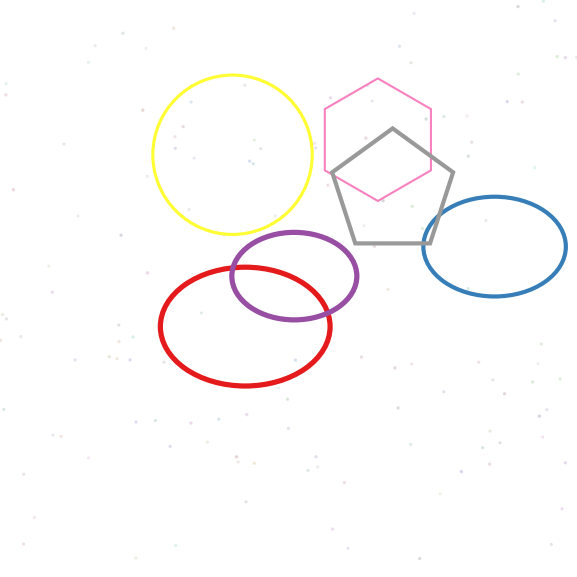[{"shape": "oval", "thickness": 2.5, "radius": 0.73, "center": [0.425, 0.434]}, {"shape": "oval", "thickness": 2, "radius": 0.62, "center": [0.856, 0.572]}, {"shape": "oval", "thickness": 2.5, "radius": 0.54, "center": [0.51, 0.521]}, {"shape": "circle", "thickness": 1.5, "radius": 0.69, "center": [0.403, 0.731]}, {"shape": "hexagon", "thickness": 1, "radius": 0.53, "center": [0.654, 0.757]}, {"shape": "pentagon", "thickness": 2, "radius": 0.55, "center": [0.68, 0.667]}]